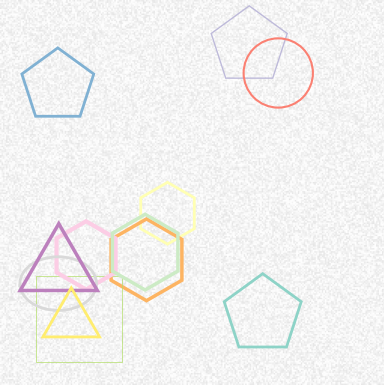[{"shape": "pentagon", "thickness": 2, "radius": 0.53, "center": [0.682, 0.184]}, {"shape": "hexagon", "thickness": 2, "radius": 0.4, "center": [0.435, 0.446]}, {"shape": "pentagon", "thickness": 1, "radius": 0.52, "center": [0.647, 0.881]}, {"shape": "circle", "thickness": 1.5, "radius": 0.45, "center": [0.723, 0.81]}, {"shape": "pentagon", "thickness": 2, "radius": 0.49, "center": [0.15, 0.777]}, {"shape": "hexagon", "thickness": 2.5, "radius": 0.53, "center": [0.381, 0.325]}, {"shape": "square", "thickness": 0.5, "radius": 0.56, "center": [0.205, 0.172]}, {"shape": "hexagon", "thickness": 3, "radius": 0.44, "center": [0.224, 0.337]}, {"shape": "oval", "thickness": 2, "radius": 0.5, "center": [0.151, 0.263]}, {"shape": "triangle", "thickness": 2.5, "radius": 0.58, "center": [0.153, 0.303]}, {"shape": "hexagon", "thickness": 2.5, "radius": 0.49, "center": [0.377, 0.345]}, {"shape": "triangle", "thickness": 2, "radius": 0.42, "center": [0.185, 0.167]}]